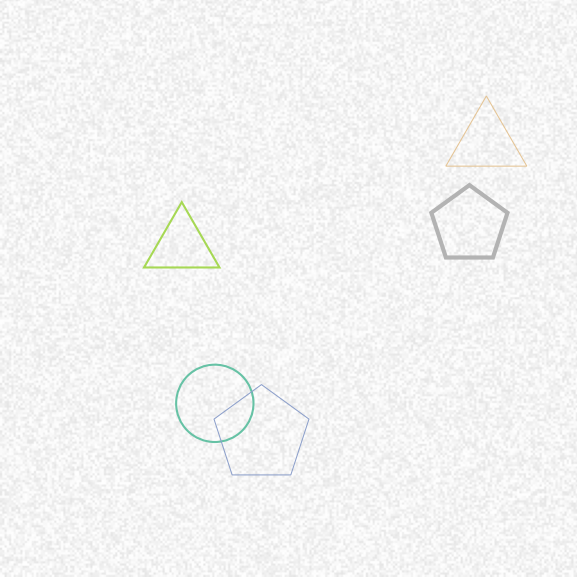[{"shape": "circle", "thickness": 1, "radius": 0.33, "center": [0.372, 0.301]}, {"shape": "pentagon", "thickness": 0.5, "radius": 0.43, "center": [0.453, 0.247]}, {"shape": "triangle", "thickness": 1, "radius": 0.38, "center": [0.315, 0.574]}, {"shape": "triangle", "thickness": 0.5, "radius": 0.4, "center": [0.842, 0.752]}, {"shape": "pentagon", "thickness": 2, "radius": 0.35, "center": [0.813, 0.609]}]